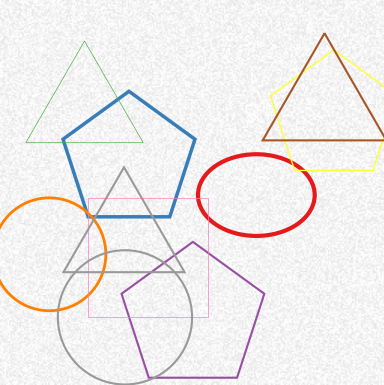[{"shape": "oval", "thickness": 3, "radius": 0.76, "center": [0.666, 0.493]}, {"shape": "pentagon", "thickness": 2.5, "radius": 0.9, "center": [0.335, 0.583]}, {"shape": "triangle", "thickness": 0.5, "radius": 0.88, "center": [0.22, 0.717]}, {"shape": "pentagon", "thickness": 1.5, "radius": 0.98, "center": [0.501, 0.177]}, {"shape": "circle", "thickness": 2, "radius": 0.73, "center": [0.128, 0.339]}, {"shape": "pentagon", "thickness": 1, "radius": 0.87, "center": [0.867, 0.697]}, {"shape": "triangle", "thickness": 1.5, "radius": 0.93, "center": [0.843, 0.728]}, {"shape": "square", "thickness": 0.5, "radius": 0.78, "center": [0.384, 0.331]}, {"shape": "triangle", "thickness": 1.5, "radius": 0.91, "center": [0.322, 0.384]}, {"shape": "circle", "thickness": 1.5, "radius": 0.87, "center": [0.325, 0.176]}]